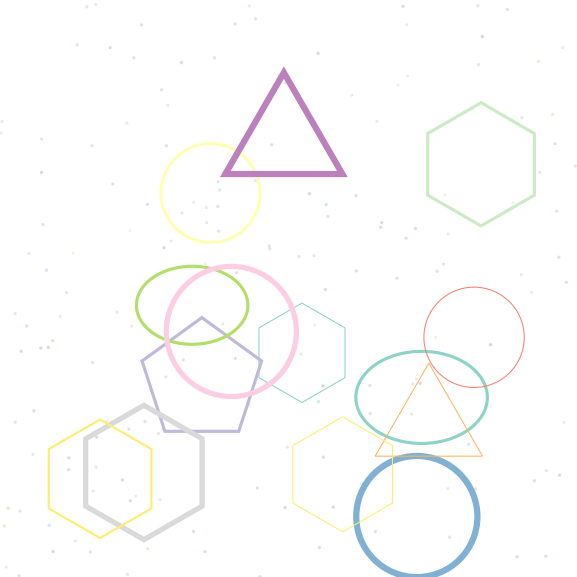[{"shape": "hexagon", "thickness": 0.5, "radius": 0.43, "center": [0.523, 0.388]}, {"shape": "oval", "thickness": 1.5, "radius": 0.57, "center": [0.73, 0.311]}, {"shape": "circle", "thickness": 1.5, "radius": 0.43, "center": [0.365, 0.665]}, {"shape": "pentagon", "thickness": 1.5, "radius": 0.54, "center": [0.349, 0.34]}, {"shape": "circle", "thickness": 0.5, "radius": 0.43, "center": [0.821, 0.415]}, {"shape": "circle", "thickness": 3, "radius": 0.52, "center": [0.722, 0.105]}, {"shape": "triangle", "thickness": 0.5, "radius": 0.54, "center": [0.743, 0.263]}, {"shape": "oval", "thickness": 1.5, "radius": 0.48, "center": [0.333, 0.471]}, {"shape": "circle", "thickness": 2.5, "radius": 0.56, "center": [0.401, 0.425]}, {"shape": "hexagon", "thickness": 2.5, "radius": 0.58, "center": [0.249, 0.181]}, {"shape": "triangle", "thickness": 3, "radius": 0.59, "center": [0.492, 0.756]}, {"shape": "hexagon", "thickness": 1.5, "radius": 0.53, "center": [0.833, 0.715]}, {"shape": "hexagon", "thickness": 0.5, "radius": 0.5, "center": [0.593, 0.178]}, {"shape": "hexagon", "thickness": 1, "radius": 0.51, "center": [0.173, 0.17]}]